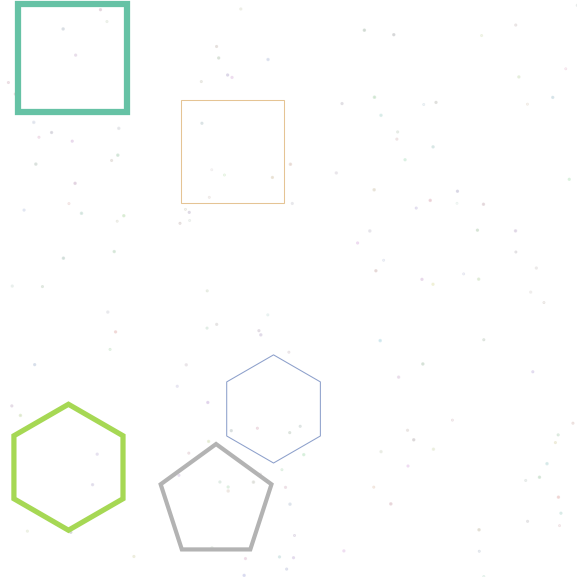[{"shape": "square", "thickness": 3, "radius": 0.47, "center": [0.126, 0.899]}, {"shape": "hexagon", "thickness": 0.5, "radius": 0.47, "center": [0.474, 0.291]}, {"shape": "hexagon", "thickness": 2.5, "radius": 0.55, "center": [0.119, 0.19]}, {"shape": "square", "thickness": 0.5, "radius": 0.44, "center": [0.403, 0.737]}, {"shape": "pentagon", "thickness": 2, "radius": 0.5, "center": [0.374, 0.129]}]